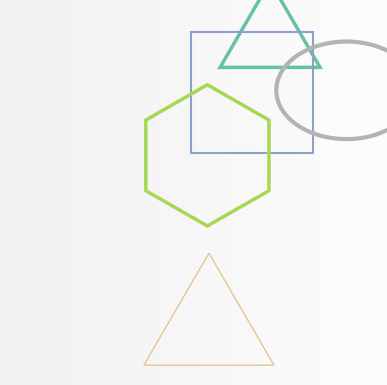[{"shape": "triangle", "thickness": 2.5, "radius": 0.74, "center": [0.697, 0.899]}, {"shape": "square", "thickness": 1.5, "radius": 0.79, "center": [0.65, 0.76]}, {"shape": "hexagon", "thickness": 2.5, "radius": 0.92, "center": [0.535, 0.596]}, {"shape": "triangle", "thickness": 1, "radius": 0.97, "center": [0.539, 0.149]}, {"shape": "oval", "thickness": 3, "radius": 0.91, "center": [0.894, 0.765]}]